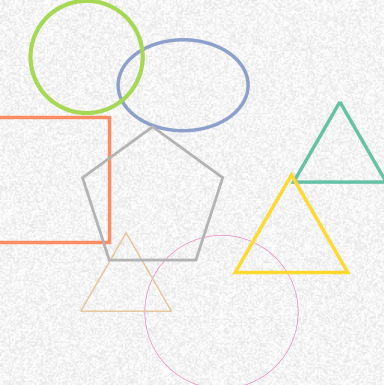[{"shape": "triangle", "thickness": 2.5, "radius": 0.69, "center": [0.883, 0.597]}, {"shape": "square", "thickness": 2.5, "radius": 0.81, "center": [0.122, 0.534]}, {"shape": "oval", "thickness": 2.5, "radius": 0.84, "center": [0.476, 0.779]}, {"shape": "circle", "thickness": 0.5, "radius": 1.0, "center": [0.575, 0.19]}, {"shape": "circle", "thickness": 3, "radius": 0.73, "center": [0.225, 0.852]}, {"shape": "triangle", "thickness": 2.5, "radius": 0.84, "center": [0.757, 0.377]}, {"shape": "triangle", "thickness": 1, "radius": 0.68, "center": [0.328, 0.26]}, {"shape": "pentagon", "thickness": 2, "radius": 0.96, "center": [0.396, 0.479]}]